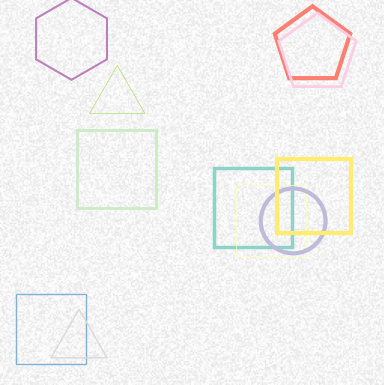[{"shape": "square", "thickness": 2.5, "radius": 0.51, "center": [0.657, 0.461]}, {"shape": "square", "thickness": 0.5, "radius": 0.46, "center": [0.704, 0.427]}, {"shape": "circle", "thickness": 3, "radius": 0.42, "center": [0.761, 0.426]}, {"shape": "pentagon", "thickness": 3, "radius": 0.52, "center": [0.812, 0.881]}, {"shape": "square", "thickness": 1, "radius": 0.45, "center": [0.134, 0.146]}, {"shape": "triangle", "thickness": 0.5, "radius": 0.42, "center": [0.305, 0.747]}, {"shape": "pentagon", "thickness": 2, "radius": 0.53, "center": [0.824, 0.861]}, {"shape": "triangle", "thickness": 1, "radius": 0.42, "center": [0.205, 0.113]}, {"shape": "hexagon", "thickness": 1.5, "radius": 0.53, "center": [0.186, 0.899]}, {"shape": "square", "thickness": 2, "radius": 0.51, "center": [0.303, 0.561]}, {"shape": "square", "thickness": 3, "radius": 0.48, "center": [0.815, 0.491]}]